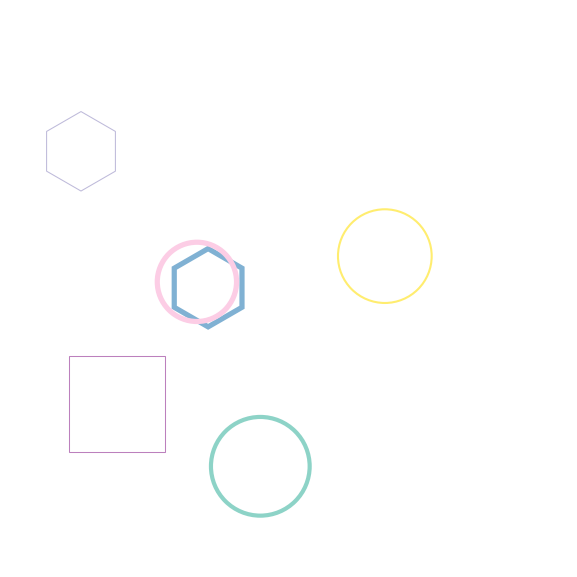[{"shape": "circle", "thickness": 2, "radius": 0.43, "center": [0.451, 0.192]}, {"shape": "hexagon", "thickness": 0.5, "radius": 0.34, "center": [0.14, 0.737]}, {"shape": "hexagon", "thickness": 2.5, "radius": 0.34, "center": [0.36, 0.501]}, {"shape": "circle", "thickness": 2.5, "radius": 0.34, "center": [0.341, 0.511]}, {"shape": "square", "thickness": 0.5, "radius": 0.41, "center": [0.203, 0.299]}, {"shape": "circle", "thickness": 1, "radius": 0.41, "center": [0.666, 0.556]}]